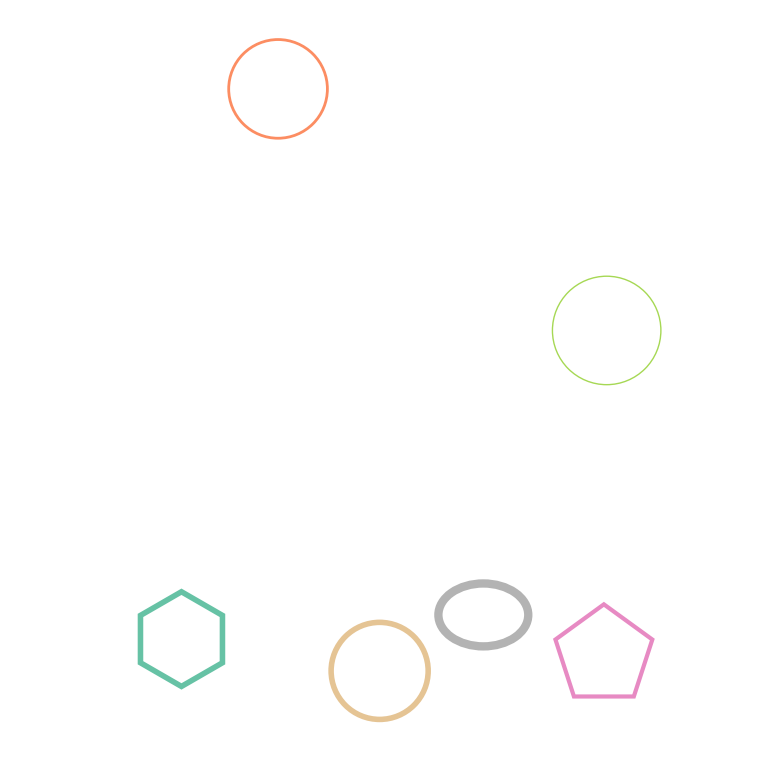[{"shape": "hexagon", "thickness": 2, "radius": 0.31, "center": [0.236, 0.17]}, {"shape": "circle", "thickness": 1, "radius": 0.32, "center": [0.361, 0.885]}, {"shape": "pentagon", "thickness": 1.5, "radius": 0.33, "center": [0.784, 0.149]}, {"shape": "circle", "thickness": 0.5, "radius": 0.35, "center": [0.788, 0.571]}, {"shape": "circle", "thickness": 2, "radius": 0.32, "center": [0.493, 0.129]}, {"shape": "oval", "thickness": 3, "radius": 0.29, "center": [0.628, 0.201]}]